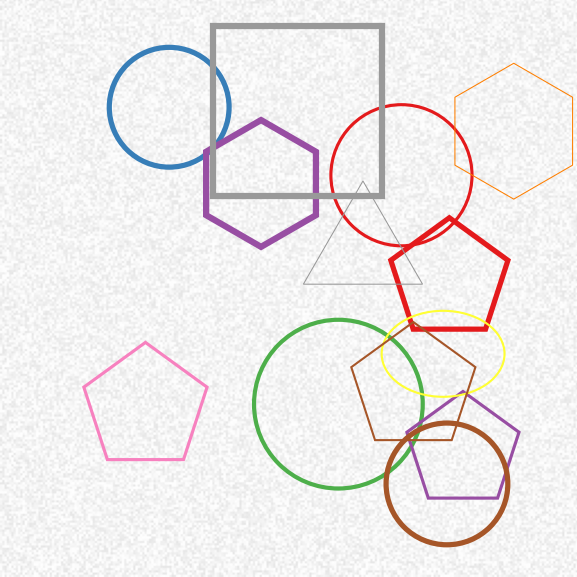[{"shape": "circle", "thickness": 1.5, "radius": 0.61, "center": [0.695, 0.696]}, {"shape": "pentagon", "thickness": 2.5, "radius": 0.53, "center": [0.778, 0.515]}, {"shape": "circle", "thickness": 2.5, "radius": 0.52, "center": [0.293, 0.813]}, {"shape": "circle", "thickness": 2, "radius": 0.73, "center": [0.586, 0.299]}, {"shape": "hexagon", "thickness": 3, "radius": 0.55, "center": [0.452, 0.681]}, {"shape": "pentagon", "thickness": 1.5, "radius": 0.51, "center": [0.802, 0.219]}, {"shape": "hexagon", "thickness": 0.5, "radius": 0.59, "center": [0.89, 0.772]}, {"shape": "oval", "thickness": 1, "radius": 0.53, "center": [0.767, 0.386]}, {"shape": "pentagon", "thickness": 1, "radius": 0.57, "center": [0.716, 0.328]}, {"shape": "circle", "thickness": 2.5, "radius": 0.53, "center": [0.774, 0.161]}, {"shape": "pentagon", "thickness": 1.5, "radius": 0.56, "center": [0.252, 0.294]}, {"shape": "triangle", "thickness": 0.5, "radius": 0.6, "center": [0.628, 0.567]}, {"shape": "square", "thickness": 3, "radius": 0.73, "center": [0.515, 0.807]}]